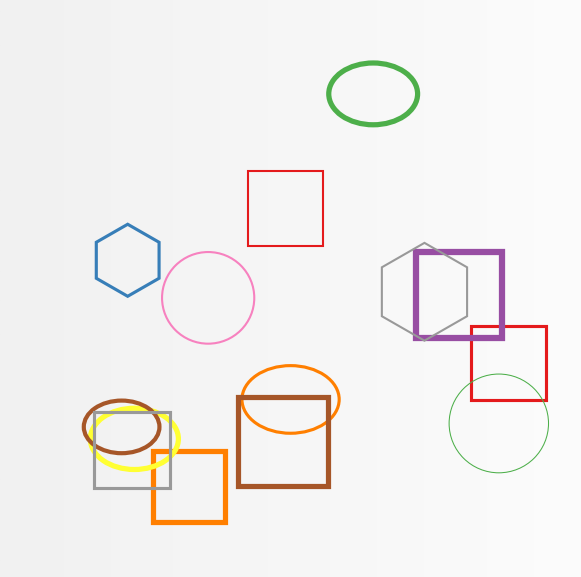[{"shape": "square", "thickness": 1.5, "radius": 0.32, "center": [0.875, 0.37]}, {"shape": "square", "thickness": 1, "radius": 0.32, "center": [0.491, 0.638]}, {"shape": "hexagon", "thickness": 1.5, "radius": 0.31, "center": [0.22, 0.548]}, {"shape": "oval", "thickness": 2.5, "radius": 0.38, "center": [0.642, 0.837]}, {"shape": "circle", "thickness": 0.5, "radius": 0.43, "center": [0.858, 0.266]}, {"shape": "square", "thickness": 3, "radius": 0.37, "center": [0.79, 0.488]}, {"shape": "square", "thickness": 2.5, "radius": 0.31, "center": [0.325, 0.156]}, {"shape": "oval", "thickness": 1.5, "radius": 0.42, "center": [0.5, 0.307]}, {"shape": "oval", "thickness": 2.5, "radius": 0.38, "center": [0.231, 0.239]}, {"shape": "oval", "thickness": 2, "radius": 0.33, "center": [0.209, 0.26]}, {"shape": "square", "thickness": 2.5, "radius": 0.38, "center": [0.487, 0.235]}, {"shape": "circle", "thickness": 1, "radius": 0.4, "center": [0.358, 0.483]}, {"shape": "square", "thickness": 1.5, "radius": 0.33, "center": [0.227, 0.22]}, {"shape": "hexagon", "thickness": 1, "radius": 0.42, "center": [0.73, 0.494]}]